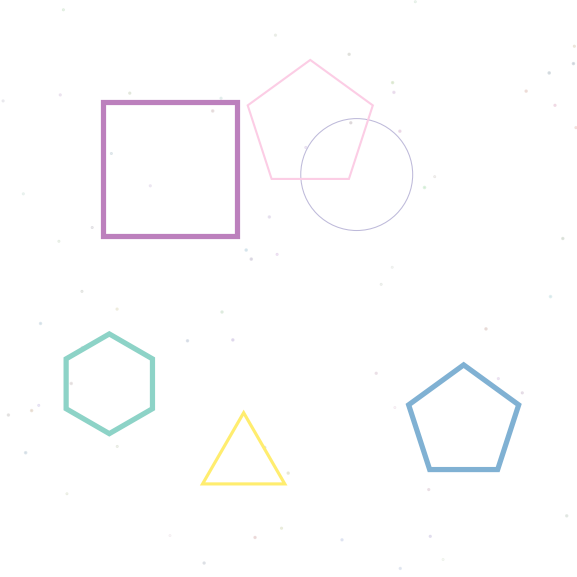[{"shape": "hexagon", "thickness": 2.5, "radius": 0.43, "center": [0.189, 0.335]}, {"shape": "circle", "thickness": 0.5, "radius": 0.48, "center": [0.618, 0.697]}, {"shape": "pentagon", "thickness": 2.5, "radius": 0.5, "center": [0.803, 0.267]}, {"shape": "pentagon", "thickness": 1, "radius": 0.57, "center": [0.537, 0.781]}, {"shape": "square", "thickness": 2.5, "radius": 0.58, "center": [0.294, 0.706]}, {"shape": "triangle", "thickness": 1.5, "radius": 0.41, "center": [0.422, 0.202]}]